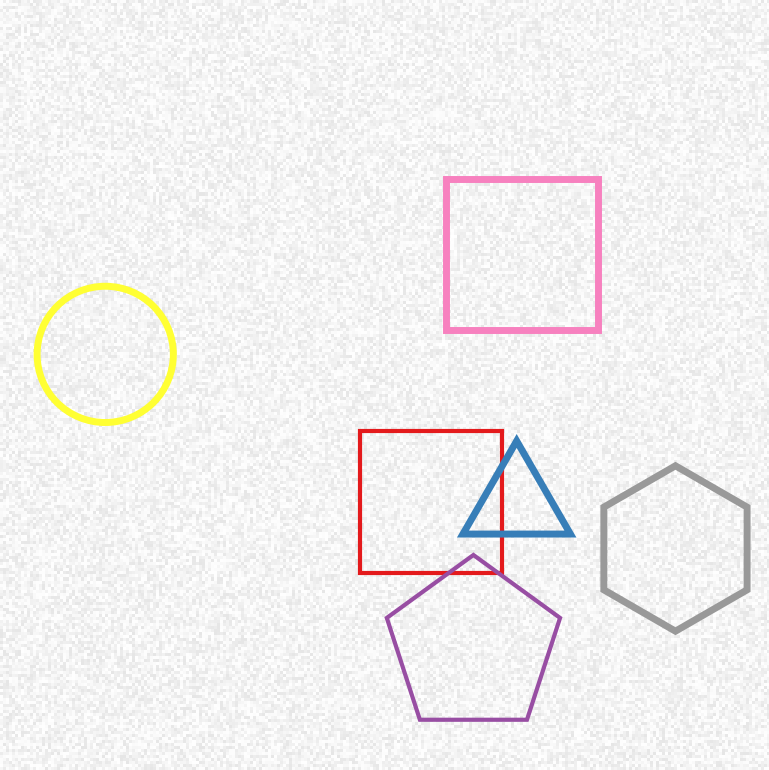[{"shape": "square", "thickness": 1.5, "radius": 0.46, "center": [0.56, 0.348]}, {"shape": "triangle", "thickness": 2.5, "radius": 0.4, "center": [0.671, 0.347]}, {"shape": "pentagon", "thickness": 1.5, "radius": 0.59, "center": [0.615, 0.161]}, {"shape": "circle", "thickness": 2.5, "radius": 0.44, "center": [0.137, 0.54]}, {"shape": "square", "thickness": 2.5, "radius": 0.49, "center": [0.678, 0.669]}, {"shape": "hexagon", "thickness": 2.5, "radius": 0.54, "center": [0.877, 0.288]}]